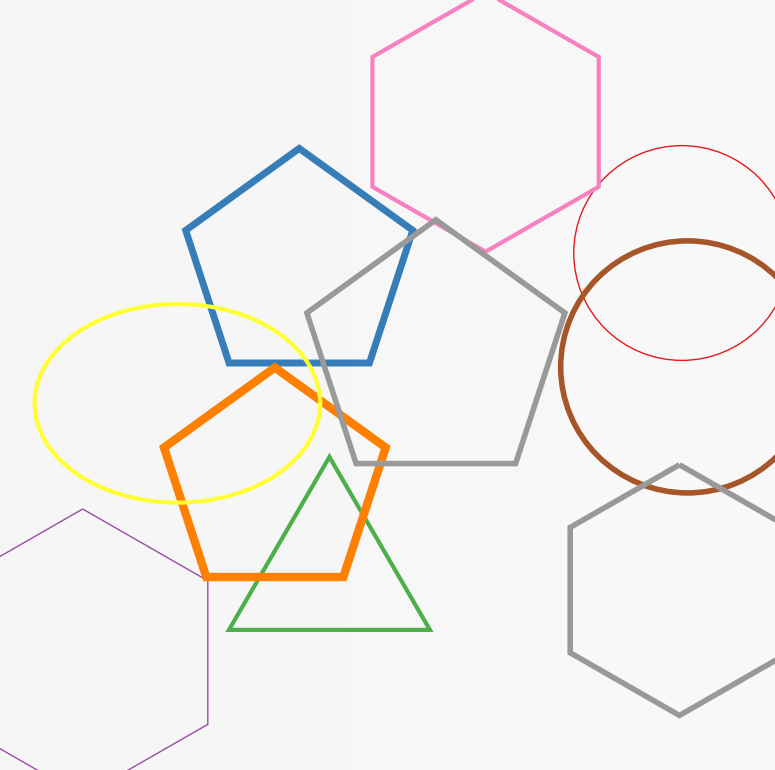[{"shape": "circle", "thickness": 0.5, "radius": 0.7, "center": [0.88, 0.671]}, {"shape": "pentagon", "thickness": 2.5, "radius": 0.77, "center": [0.386, 0.653]}, {"shape": "triangle", "thickness": 1.5, "radius": 0.75, "center": [0.425, 0.257]}, {"shape": "hexagon", "thickness": 0.5, "radius": 0.93, "center": [0.107, 0.153]}, {"shape": "pentagon", "thickness": 3, "radius": 0.75, "center": [0.355, 0.372]}, {"shape": "oval", "thickness": 1.5, "radius": 0.92, "center": [0.229, 0.476]}, {"shape": "circle", "thickness": 2, "radius": 0.82, "center": [0.887, 0.524]}, {"shape": "hexagon", "thickness": 1.5, "radius": 0.84, "center": [0.627, 0.842]}, {"shape": "pentagon", "thickness": 2, "radius": 0.88, "center": [0.562, 0.54]}, {"shape": "hexagon", "thickness": 2, "radius": 0.81, "center": [0.877, 0.234]}]